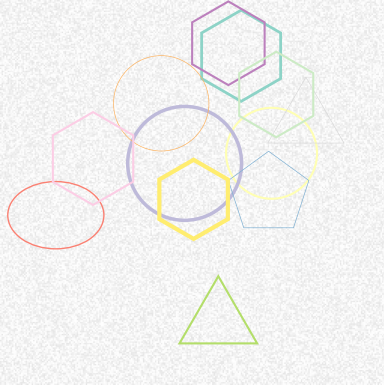[{"shape": "hexagon", "thickness": 2, "radius": 0.59, "center": [0.626, 0.855]}, {"shape": "circle", "thickness": 1.5, "radius": 0.59, "center": [0.705, 0.602]}, {"shape": "circle", "thickness": 2.5, "radius": 0.74, "center": [0.48, 0.576]}, {"shape": "oval", "thickness": 1, "radius": 0.62, "center": [0.145, 0.441]}, {"shape": "pentagon", "thickness": 0.5, "radius": 0.55, "center": [0.698, 0.497]}, {"shape": "circle", "thickness": 0.5, "radius": 0.62, "center": [0.419, 0.732]}, {"shape": "triangle", "thickness": 1.5, "radius": 0.58, "center": [0.567, 0.166]}, {"shape": "hexagon", "thickness": 1.5, "radius": 0.6, "center": [0.242, 0.588]}, {"shape": "triangle", "thickness": 0.5, "radius": 0.57, "center": [0.795, 0.685]}, {"shape": "hexagon", "thickness": 1.5, "radius": 0.54, "center": [0.593, 0.888]}, {"shape": "hexagon", "thickness": 1.5, "radius": 0.56, "center": [0.717, 0.755]}, {"shape": "hexagon", "thickness": 3, "radius": 0.51, "center": [0.503, 0.482]}]